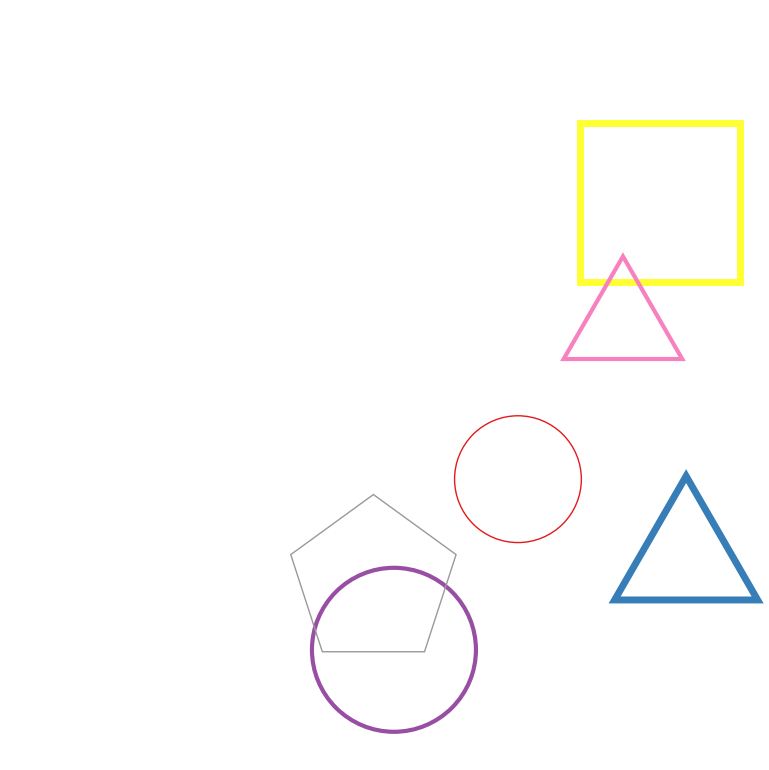[{"shape": "circle", "thickness": 0.5, "radius": 0.41, "center": [0.673, 0.378]}, {"shape": "triangle", "thickness": 2.5, "radius": 0.54, "center": [0.891, 0.274]}, {"shape": "circle", "thickness": 1.5, "radius": 0.53, "center": [0.512, 0.156]}, {"shape": "square", "thickness": 2.5, "radius": 0.52, "center": [0.857, 0.737]}, {"shape": "triangle", "thickness": 1.5, "radius": 0.44, "center": [0.809, 0.578]}, {"shape": "pentagon", "thickness": 0.5, "radius": 0.56, "center": [0.485, 0.245]}]